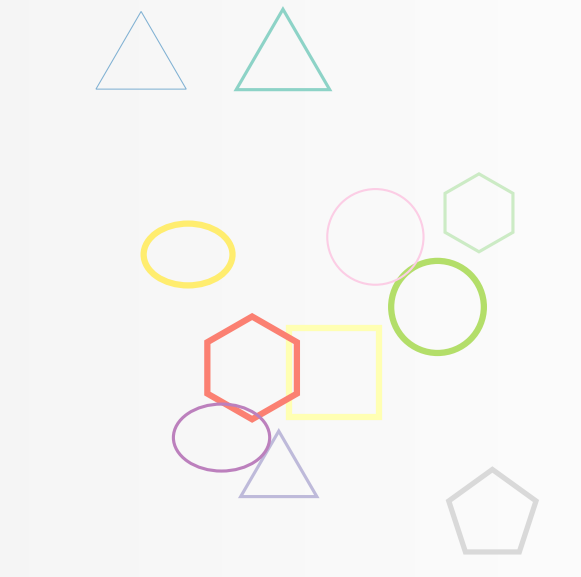[{"shape": "triangle", "thickness": 1.5, "radius": 0.46, "center": [0.487, 0.89]}, {"shape": "square", "thickness": 3, "radius": 0.39, "center": [0.575, 0.354]}, {"shape": "triangle", "thickness": 1.5, "radius": 0.38, "center": [0.48, 0.177]}, {"shape": "hexagon", "thickness": 3, "radius": 0.44, "center": [0.434, 0.362]}, {"shape": "triangle", "thickness": 0.5, "radius": 0.45, "center": [0.243, 0.89]}, {"shape": "circle", "thickness": 3, "radius": 0.4, "center": [0.753, 0.468]}, {"shape": "circle", "thickness": 1, "radius": 0.41, "center": [0.646, 0.589]}, {"shape": "pentagon", "thickness": 2.5, "radius": 0.39, "center": [0.847, 0.107]}, {"shape": "oval", "thickness": 1.5, "radius": 0.41, "center": [0.381, 0.241]}, {"shape": "hexagon", "thickness": 1.5, "radius": 0.34, "center": [0.824, 0.631]}, {"shape": "oval", "thickness": 3, "radius": 0.38, "center": [0.324, 0.558]}]